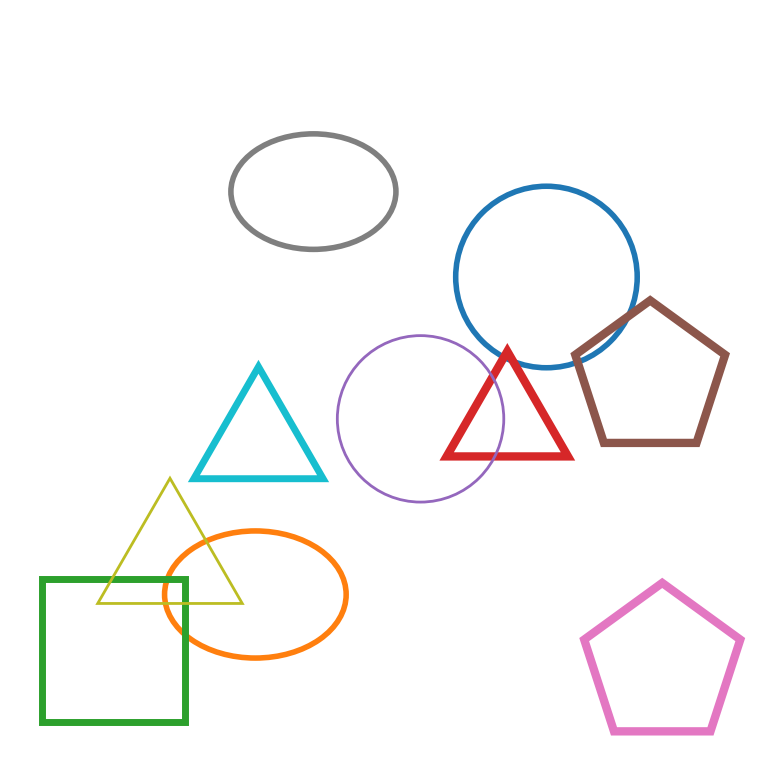[{"shape": "circle", "thickness": 2, "radius": 0.59, "center": [0.71, 0.64]}, {"shape": "oval", "thickness": 2, "radius": 0.59, "center": [0.332, 0.228]}, {"shape": "square", "thickness": 2.5, "radius": 0.46, "center": [0.148, 0.155]}, {"shape": "triangle", "thickness": 3, "radius": 0.45, "center": [0.659, 0.453]}, {"shape": "circle", "thickness": 1, "radius": 0.54, "center": [0.546, 0.456]}, {"shape": "pentagon", "thickness": 3, "radius": 0.51, "center": [0.844, 0.508]}, {"shape": "pentagon", "thickness": 3, "radius": 0.53, "center": [0.86, 0.136]}, {"shape": "oval", "thickness": 2, "radius": 0.54, "center": [0.407, 0.751]}, {"shape": "triangle", "thickness": 1, "radius": 0.54, "center": [0.221, 0.27]}, {"shape": "triangle", "thickness": 2.5, "radius": 0.48, "center": [0.336, 0.427]}]